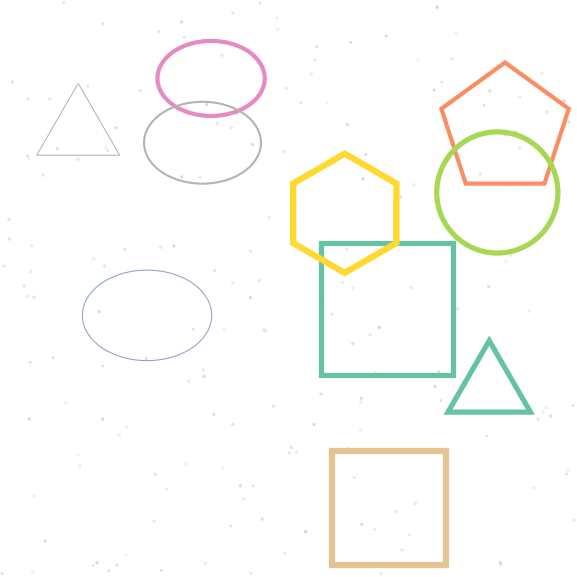[{"shape": "triangle", "thickness": 2.5, "radius": 0.41, "center": [0.847, 0.327]}, {"shape": "square", "thickness": 2.5, "radius": 0.57, "center": [0.671, 0.465]}, {"shape": "pentagon", "thickness": 2, "radius": 0.58, "center": [0.875, 0.775]}, {"shape": "oval", "thickness": 0.5, "radius": 0.56, "center": [0.255, 0.453]}, {"shape": "oval", "thickness": 2, "radius": 0.46, "center": [0.366, 0.863]}, {"shape": "circle", "thickness": 2.5, "radius": 0.52, "center": [0.861, 0.666]}, {"shape": "hexagon", "thickness": 3, "radius": 0.52, "center": [0.597, 0.63]}, {"shape": "square", "thickness": 3, "radius": 0.49, "center": [0.673, 0.119]}, {"shape": "triangle", "thickness": 0.5, "radius": 0.41, "center": [0.135, 0.772]}, {"shape": "oval", "thickness": 1, "radius": 0.51, "center": [0.351, 0.752]}]